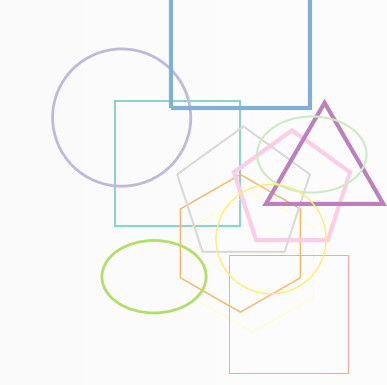[{"shape": "square", "thickness": 1.5, "radius": 0.81, "center": [0.458, 0.575]}, {"shape": "hexagon", "thickness": 0.5, "radius": 0.91, "center": [0.651, 0.319]}, {"shape": "circle", "thickness": 2, "radius": 0.89, "center": [0.314, 0.695]}, {"shape": "square", "thickness": 0.5, "radius": 0.77, "center": [0.744, 0.185]}, {"shape": "square", "thickness": 3, "radius": 0.9, "center": [0.62, 0.898]}, {"shape": "hexagon", "thickness": 1, "radius": 0.89, "center": [0.62, 0.368]}, {"shape": "oval", "thickness": 2, "radius": 0.67, "center": [0.397, 0.281]}, {"shape": "pentagon", "thickness": 3, "radius": 0.79, "center": [0.753, 0.504]}, {"shape": "pentagon", "thickness": 1.5, "radius": 0.9, "center": [0.629, 0.491]}, {"shape": "triangle", "thickness": 3, "radius": 0.88, "center": [0.838, 0.558]}, {"shape": "oval", "thickness": 1.5, "radius": 0.71, "center": [0.805, 0.599]}, {"shape": "circle", "thickness": 1, "radius": 0.71, "center": [0.699, 0.379]}]